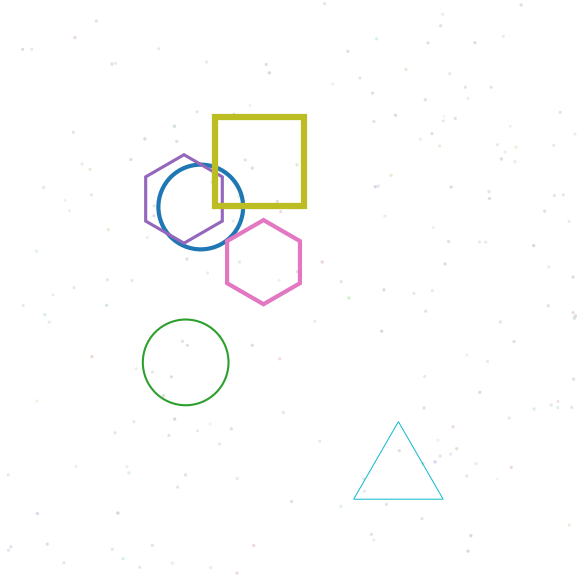[{"shape": "circle", "thickness": 2, "radius": 0.37, "center": [0.348, 0.641]}, {"shape": "circle", "thickness": 1, "radius": 0.37, "center": [0.322, 0.372]}, {"shape": "hexagon", "thickness": 1.5, "radius": 0.38, "center": [0.319, 0.655]}, {"shape": "hexagon", "thickness": 2, "radius": 0.36, "center": [0.456, 0.545]}, {"shape": "square", "thickness": 3, "radius": 0.38, "center": [0.449, 0.72]}, {"shape": "triangle", "thickness": 0.5, "radius": 0.45, "center": [0.69, 0.179]}]